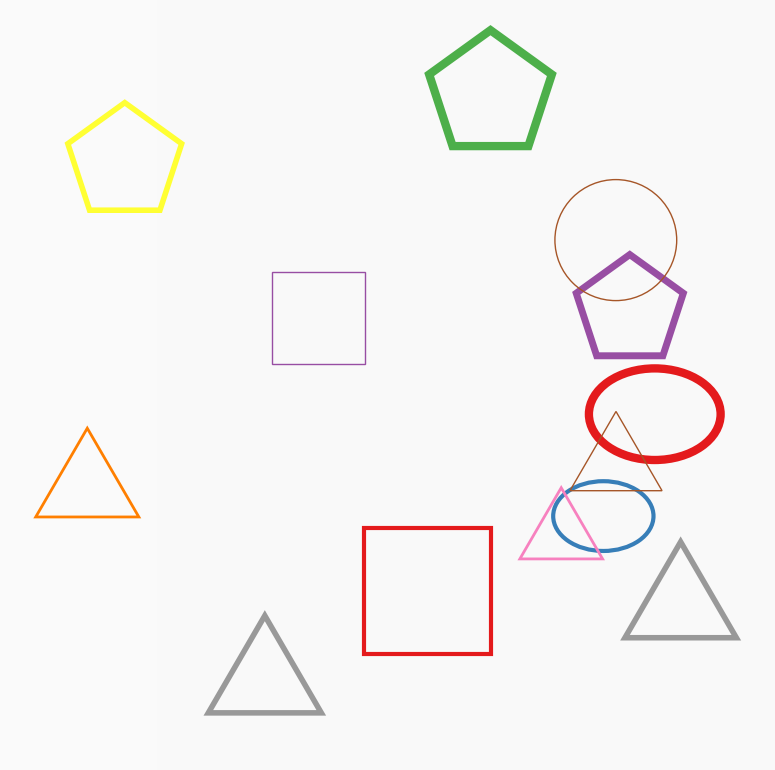[{"shape": "oval", "thickness": 3, "radius": 0.42, "center": [0.845, 0.462]}, {"shape": "square", "thickness": 1.5, "radius": 0.41, "center": [0.551, 0.232]}, {"shape": "oval", "thickness": 1.5, "radius": 0.32, "center": [0.779, 0.33]}, {"shape": "pentagon", "thickness": 3, "radius": 0.42, "center": [0.633, 0.878]}, {"shape": "pentagon", "thickness": 2.5, "radius": 0.36, "center": [0.813, 0.597]}, {"shape": "square", "thickness": 0.5, "radius": 0.3, "center": [0.411, 0.587]}, {"shape": "triangle", "thickness": 1, "radius": 0.38, "center": [0.113, 0.367]}, {"shape": "pentagon", "thickness": 2, "radius": 0.39, "center": [0.161, 0.789]}, {"shape": "circle", "thickness": 0.5, "radius": 0.39, "center": [0.795, 0.688]}, {"shape": "triangle", "thickness": 0.5, "radius": 0.34, "center": [0.795, 0.397]}, {"shape": "triangle", "thickness": 1, "radius": 0.31, "center": [0.724, 0.305]}, {"shape": "triangle", "thickness": 2, "radius": 0.42, "center": [0.342, 0.116]}, {"shape": "triangle", "thickness": 2, "radius": 0.41, "center": [0.878, 0.213]}]